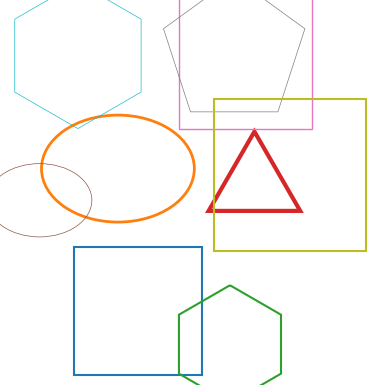[{"shape": "square", "thickness": 1.5, "radius": 0.83, "center": [0.358, 0.192]}, {"shape": "oval", "thickness": 2, "radius": 0.99, "center": [0.306, 0.562]}, {"shape": "hexagon", "thickness": 1.5, "radius": 0.77, "center": [0.597, 0.106]}, {"shape": "triangle", "thickness": 3, "radius": 0.69, "center": [0.661, 0.521]}, {"shape": "oval", "thickness": 0.5, "radius": 0.68, "center": [0.103, 0.48]}, {"shape": "square", "thickness": 1, "radius": 0.87, "center": [0.637, 0.838]}, {"shape": "pentagon", "thickness": 0.5, "radius": 0.97, "center": [0.608, 0.866]}, {"shape": "square", "thickness": 1.5, "radius": 0.99, "center": [0.754, 0.545]}, {"shape": "hexagon", "thickness": 0.5, "radius": 0.95, "center": [0.202, 0.856]}]